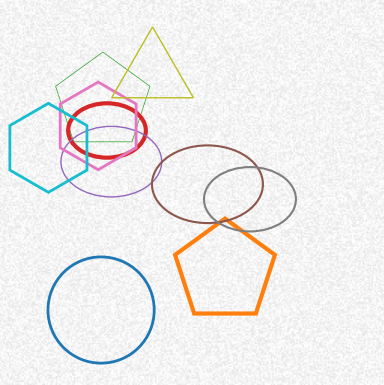[{"shape": "circle", "thickness": 2, "radius": 0.69, "center": [0.263, 0.195]}, {"shape": "pentagon", "thickness": 3, "radius": 0.68, "center": [0.584, 0.296]}, {"shape": "pentagon", "thickness": 0.5, "radius": 0.64, "center": [0.267, 0.736]}, {"shape": "oval", "thickness": 3, "radius": 0.5, "center": [0.278, 0.661]}, {"shape": "oval", "thickness": 1, "radius": 0.65, "center": [0.289, 0.58]}, {"shape": "oval", "thickness": 1.5, "radius": 0.72, "center": [0.539, 0.521]}, {"shape": "hexagon", "thickness": 2, "radius": 0.57, "center": [0.255, 0.673]}, {"shape": "oval", "thickness": 1.5, "radius": 0.6, "center": [0.649, 0.482]}, {"shape": "triangle", "thickness": 1, "radius": 0.61, "center": [0.396, 0.807]}, {"shape": "hexagon", "thickness": 2, "radius": 0.58, "center": [0.126, 0.616]}]